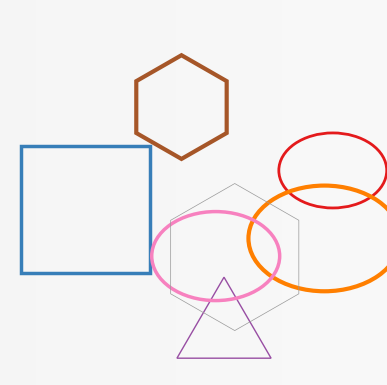[{"shape": "oval", "thickness": 2, "radius": 0.7, "center": [0.859, 0.557]}, {"shape": "square", "thickness": 2.5, "radius": 0.83, "center": [0.221, 0.456]}, {"shape": "triangle", "thickness": 1, "radius": 0.7, "center": [0.578, 0.14]}, {"shape": "oval", "thickness": 3, "radius": 0.98, "center": [0.837, 0.381]}, {"shape": "hexagon", "thickness": 3, "radius": 0.67, "center": [0.468, 0.722]}, {"shape": "oval", "thickness": 2.5, "radius": 0.83, "center": [0.557, 0.335]}, {"shape": "hexagon", "thickness": 0.5, "radius": 0.95, "center": [0.606, 0.332]}]